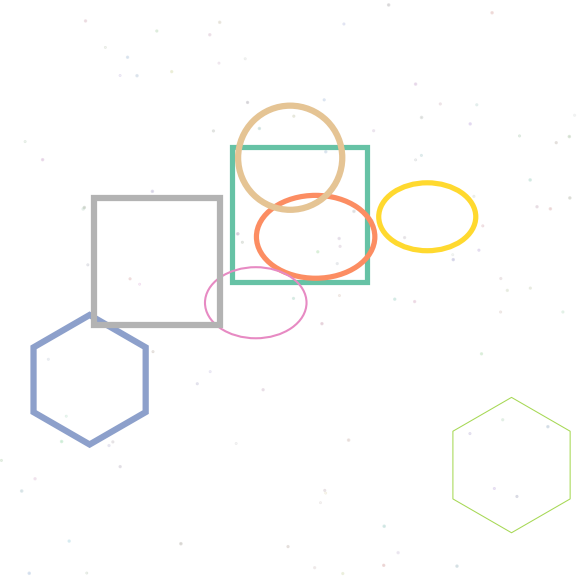[{"shape": "square", "thickness": 2.5, "radius": 0.58, "center": [0.519, 0.627]}, {"shape": "oval", "thickness": 2.5, "radius": 0.51, "center": [0.547, 0.589]}, {"shape": "hexagon", "thickness": 3, "radius": 0.56, "center": [0.155, 0.342]}, {"shape": "oval", "thickness": 1, "radius": 0.44, "center": [0.443, 0.475]}, {"shape": "hexagon", "thickness": 0.5, "radius": 0.59, "center": [0.886, 0.194]}, {"shape": "oval", "thickness": 2.5, "radius": 0.42, "center": [0.74, 0.624]}, {"shape": "circle", "thickness": 3, "radius": 0.45, "center": [0.502, 0.726]}, {"shape": "square", "thickness": 3, "radius": 0.55, "center": [0.272, 0.546]}]